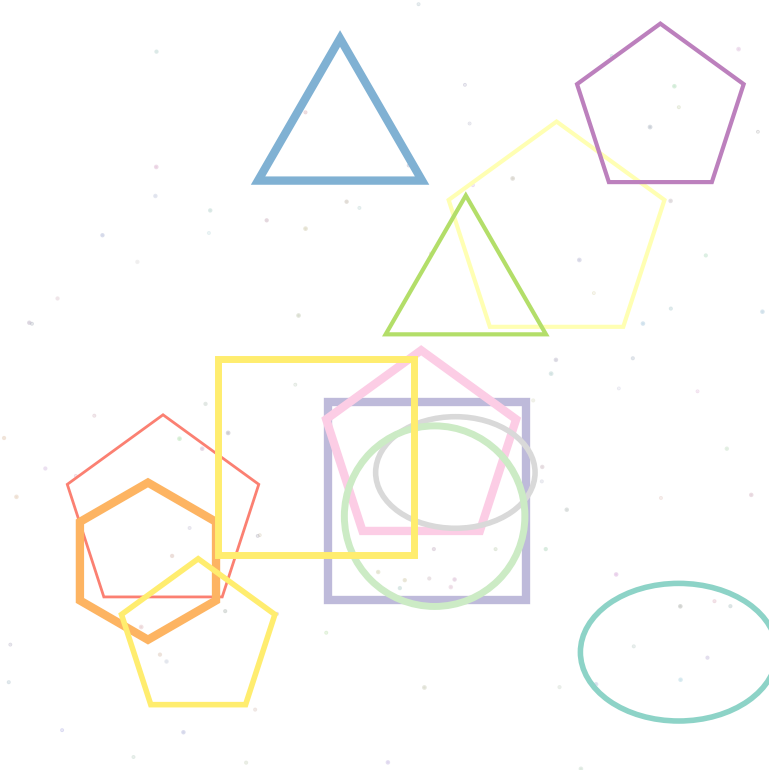[{"shape": "oval", "thickness": 2, "radius": 0.64, "center": [0.881, 0.153]}, {"shape": "pentagon", "thickness": 1.5, "radius": 0.74, "center": [0.723, 0.695]}, {"shape": "square", "thickness": 3, "radius": 0.64, "center": [0.555, 0.35]}, {"shape": "pentagon", "thickness": 1, "radius": 0.65, "center": [0.212, 0.331]}, {"shape": "triangle", "thickness": 3, "radius": 0.61, "center": [0.442, 0.827]}, {"shape": "hexagon", "thickness": 3, "radius": 0.51, "center": [0.192, 0.271]}, {"shape": "triangle", "thickness": 1.5, "radius": 0.6, "center": [0.605, 0.626]}, {"shape": "pentagon", "thickness": 3, "radius": 0.65, "center": [0.547, 0.415]}, {"shape": "oval", "thickness": 2, "radius": 0.52, "center": [0.591, 0.386]}, {"shape": "pentagon", "thickness": 1.5, "radius": 0.57, "center": [0.858, 0.856]}, {"shape": "circle", "thickness": 2.5, "radius": 0.59, "center": [0.564, 0.33]}, {"shape": "square", "thickness": 2.5, "radius": 0.64, "center": [0.41, 0.407]}, {"shape": "pentagon", "thickness": 2, "radius": 0.52, "center": [0.257, 0.17]}]